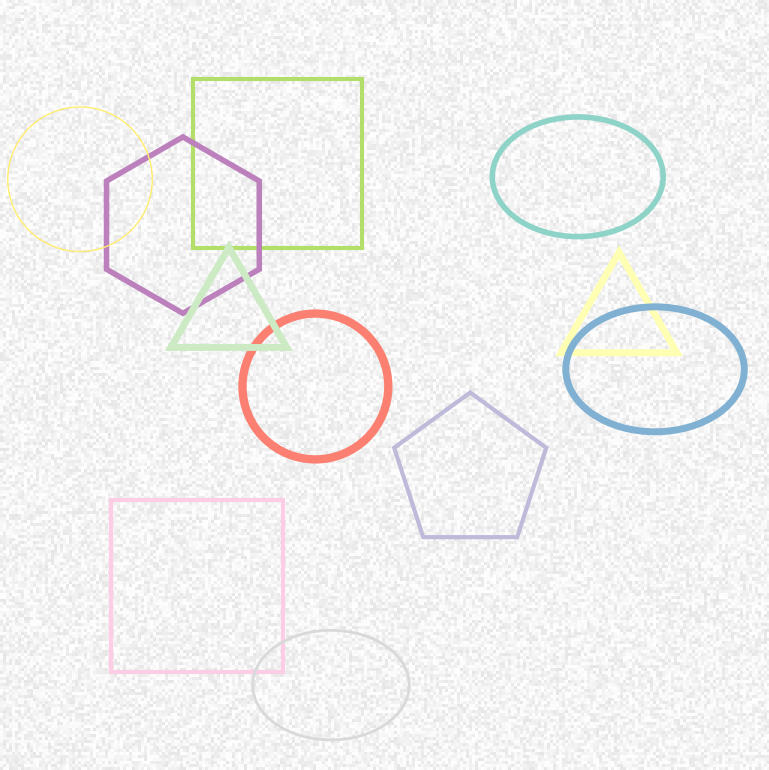[{"shape": "oval", "thickness": 2, "radius": 0.55, "center": [0.75, 0.77]}, {"shape": "triangle", "thickness": 2.5, "radius": 0.43, "center": [0.804, 0.585]}, {"shape": "pentagon", "thickness": 1.5, "radius": 0.52, "center": [0.611, 0.386]}, {"shape": "circle", "thickness": 3, "radius": 0.47, "center": [0.41, 0.498]}, {"shape": "oval", "thickness": 2.5, "radius": 0.58, "center": [0.851, 0.52]}, {"shape": "square", "thickness": 1.5, "radius": 0.55, "center": [0.361, 0.787]}, {"shape": "square", "thickness": 1.5, "radius": 0.56, "center": [0.256, 0.239]}, {"shape": "oval", "thickness": 1, "radius": 0.51, "center": [0.43, 0.11]}, {"shape": "hexagon", "thickness": 2, "radius": 0.57, "center": [0.238, 0.708]}, {"shape": "triangle", "thickness": 2.5, "radius": 0.43, "center": [0.297, 0.592]}, {"shape": "circle", "thickness": 0.5, "radius": 0.47, "center": [0.104, 0.767]}]